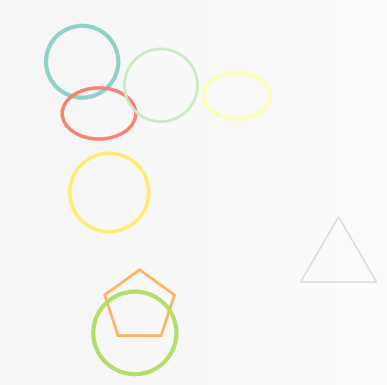[{"shape": "circle", "thickness": 3, "radius": 0.47, "center": [0.212, 0.84]}, {"shape": "oval", "thickness": 2.5, "radius": 0.43, "center": [0.611, 0.751]}, {"shape": "oval", "thickness": 2.5, "radius": 0.47, "center": [0.256, 0.705]}, {"shape": "pentagon", "thickness": 2, "radius": 0.47, "center": [0.36, 0.205]}, {"shape": "circle", "thickness": 3, "radius": 0.54, "center": [0.348, 0.135]}, {"shape": "triangle", "thickness": 1, "radius": 0.57, "center": [0.874, 0.324]}, {"shape": "circle", "thickness": 2, "radius": 0.47, "center": [0.415, 0.779]}, {"shape": "circle", "thickness": 2.5, "radius": 0.51, "center": [0.282, 0.5]}]